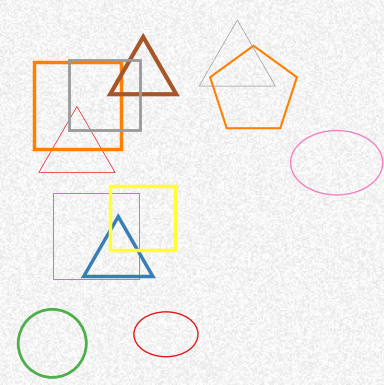[{"shape": "triangle", "thickness": 0.5, "radius": 0.57, "center": [0.2, 0.609]}, {"shape": "oval", "thickness": 1, "radius": 0.42, "center": [0.431, 0.132]}, {"shape": "triangle", "thickness": 2.5, "radius": 0.52, "center": [0.307, 0.334]}, {"shape": "circle", "thickness": 2, "radius": 0.44, "center": [0.136, 0.108]}, {"shape": "square", "thickness": 0.5, "radius": 0.56, "center": [0.249, 0.387]}, {"shape": "pentagon", "thickness": 1.5, "radius": 0.59, "center": [0.658, 0.763]}, {"shape": "square", "thickness": 2.5, "radius": 0.57, "center": [0.201, 0.726]}, {"shape": "square", "thickness": 2.5, "radius": 0.42, "center": [0.37, 0.434]}, {"shape": "triangle", "thickness": 3, "radius": 0.5, "center": [0.372, 0.805]}, {"shape": "oval", "thickness": 1, "radius": 0.6, "center": [0.874, 0.577]}, {"shape": "square", "thickness": 2, "radius": 0.46, "center": [0.272, 0.754]}, {"shape": "triangle", "thickness": 0.5, "radius": 0.57, "center": [0.616, 0.834]}]